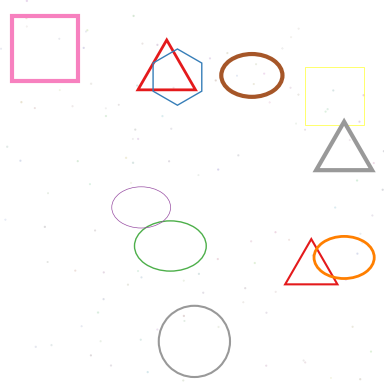[{"shape": "triangle", "thickness": 2, "radius": 0.43, "center": [0.433, 0.81]}, {"shape": "triangle", "thickness": 1.5, "radius": 0.39, "center": [0.809, 0.301]}, {"shape": "hexagon", "thickness": 1, "radius": 0.37, "center": [0.461, 0.8]}, {"shape": "oval", "thickness": 1, "radius": 0.47, "center": [0.443, 0.361]}, {"shape": "oval", "thickness": 0.5, "radius": 0.38, "center": [0.367, 0.461]}, {"shape": "oval", "thickness": 2, "radius": 0.39, "center": [0.894, 0.331]}, {"shape": "square", "thickness": 0.5, "radius": 0.38, "center": [0.869, 0.751]}, {"shape": "oval", "thickness": 3, "radius": 0.4, "center": [0.654, 0.804]}, {"shape": "square", "thickness": 3, "radius": 0.43, "center": [0.117, 0.875]}, {"shape": "triangle", "thickness": 3, "radius": 0.42, "center": [0.894, 0.6]}, {"shape": "circle", "thickness": 1.5, "radius": 0.46, "center": [0.505, 0.113]}]